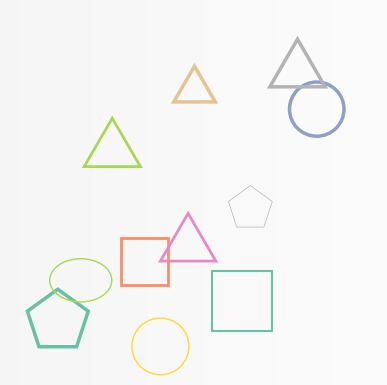[{"shape": "square", "thickness": 1.5, "radius": 0.39, "center": [0.624, 0.217]}, {"shape": "pentagon", "thickness": 2.5, "radius": 0.41, "center": [0.149, 0.166]}, {"shape": "square", "thickness": 2, "radius": 0.3, "center": [0.374, 0.32]}, {"shape": "circle", "thickness": 2.5, "radius": 0.35, "center": [0.817, 0.717]}, {"shape": "triangle", "thickness": 2, "radius": 0.41, "center": [0.485, 0.363]}, {"shape": "triangle", "thickness": 2, "radius": 0.42, "center": [0.29, 0.609]}, {"shape": "oval", "thickness": 1, "radius": 0.4, "center": [0.208, 0.272]}, {"shape": "circle", "thickness": 1, "radius": 0.37, "center": [0.414, 0.1]}, {"shape": "triangle", "thickness": 2.5, "radius": 0.31, "center": [0.502, 0.766]}, {"shape": "triangle", "thickness": 2.5, "radius": 0.41, "center": [0.768, 0.816]}, {"shape": "pentagon", "thickness": 0.5, "radius": 0.3, "center": [0.646, 0.458]}]